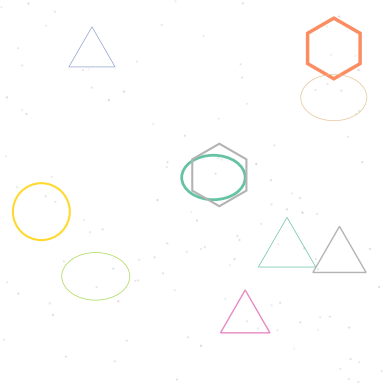[{"shape": "oval", "thickness": 2, "radius": 0.41, "center": [0.554, 0.539]}, {"shape": "triangle", "thickness": 0.5, "radius": 0.43, "center": [0.746, 0.349]}, {"shape": "hexagon", "thickness": 2.5, "radius": 0.39, "center": [0.867, 0.874]}, {"shape": "triangle", "thickness": 0.5, "radius": 0.35, "center": [0.239, 0.861]}, {"shape": "triangle", "thickness": 1, "radius": 0.37, "center": [0.637, 0.173]}, {"shape": "oval", "thickness": 0.5, "radius": 0.44, "center": [0.249, 0.282]}, {"shape": "circle", "thickness": 1.5, "radius": 0.37, "center": [0.107, 0.45]}, {"shape": "oval", "thickness": 0.5, "radius": 0.43, "center": [0.867, 0.747]}, {"shape": "triangle", "thickness": 1, "radius": 0.4, "center": [0.882, 0.332]}, {"shape": "hexagon", "thickness": 1.5, "radius": 0.41, "center": [0.57, 0.546]}]